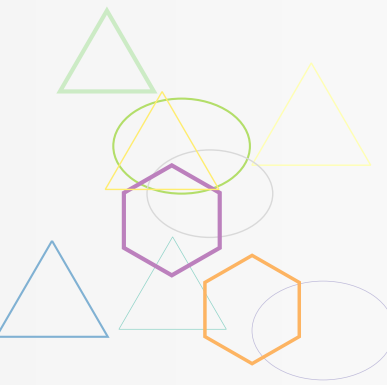[{"shape": "triangle", "thickness": 0.5, "radius": 0.8, "center": [0.445, 0.225]}, {"shape": "triangle", "thickness": 1, "radius": 0.89, "center": [0.803, 0.659]}, {"shape": "oval", "thickness": 0.5, "radius": 0.92, "center": [0.834, 0.141]}, {"shape": "triangle", "thickness": 1.5, "radius": 0.83, "center": [0.134, 0.208]}, {"shape": "hexagon", "thickness": 2.5, "radius": 0.7, "center": [0.651, 0.196]}, {"shape": "oval", "thickness": 1.5, "radius": 0.88, "center": [0.469, 0.62]}, {"shape": "oval", "thickness": 1, "radius": 0.81, "center": [0.542, 0.497]}, {"shape": "hexagon", "thickness": 3, "radius": 0.71, "center": [0.443, 0.428]}, {"shape": "triangle", "thickness": 3, "radius": 0.7, "center": [0.276, 0.832]}, {"shape": "triangle", "thickness": 1, "radius": 0.85, "center": [0.418, 0.593]}]